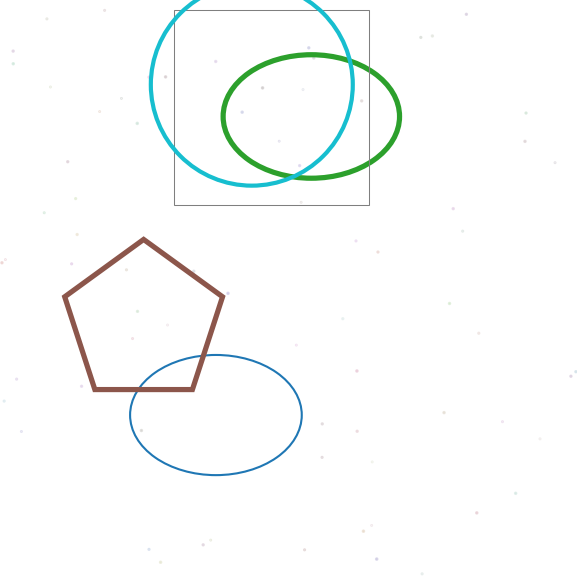[{"shape": "oval", "thickness": 1, "radius": 0.74, "center": [0.374, 0.28]}, {"shape": "oval", "thickness": 2.5, "radius": 0.76, "center": [0.539, 0.797]}, {"shape": "pentagon", "thickness": 2.5, "radius": 0.72, "center": [0.249, 0.441]}, {"shape": "square", "thickness": 0.5, "radius": 0.84, "center": [0.47, 0.814]}, {"shape": "circle", "thickness": 2, "radius": 0.87, "center": [0.436, 0.853]}]